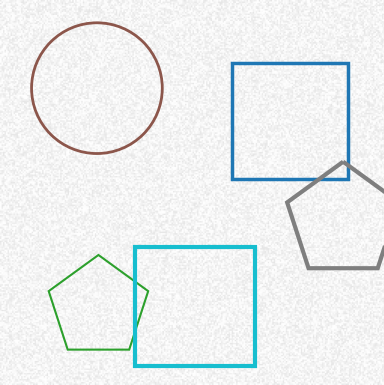[{"shape": "square", "thickness": 2.5, "radius": 0.75, "center": [0.754, 0.686]}, {"shape": "pentagon", "thickness": 1.5, "radius": 0.68, "center": [0.256, 0.202]}, {"shape": "circle", "thickness": 2, "radius": 0.85, "center": [0.252, 0.771]}, {"shape": "pentagon", "thickness": 3, "radius": 0.76, "center": [0.891, 0.427]}, {"shape": "square", "thickness": 3, "radius": 0.78, "center": [0.507, 0.204]}]